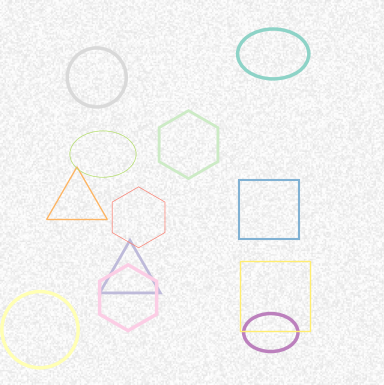[{"shape": "oval", "thickness": 2.5, "radius": 0.46, "center": [0.71, 0.86]}, {"shape": "circle", "thickness": 2.5, "radius": 0.5, "center": [0.104, 0.144]}, {"shape": "triangle", "thickness": 2, "radius": 0.46, "center": [0.338, 0.285]}, {"shape": "hexagon", "thickness": 0.5, "radius": 0.4, "center": [0.36, 0.436]}, {"shape": "square", "thickness": 1.5, "radius": 0.39, "center": [0.699, 0.456]}, {"shape": "triangle", "thickness": 1, "radius": 0.46, "center": [0.2, 0.475]}, {"shape": "oval", "thickness": 0.5, "radius": 0.43, "center": [0.268, 0.6]}, {"shape": "hexagon", "thickness": 2.5, "radius": 0.43, "center": [0.333, 0.227]}, {"shape": "circle", "thickness": 2.5, "radius": 0.38, "center": [0.251, 0.799]}, {"shape": "oval", "thickness": 2.5, "radius": 0.35, "center": [0.703, 0.136]}, {"shape": "hexagon", "thickness": 2, "radius": 0.44, "center": [0.49, 0.624]}, {"shape": "square", "thickness": 1, "radius": 0.45, "center": [0.715, 0.231]}]